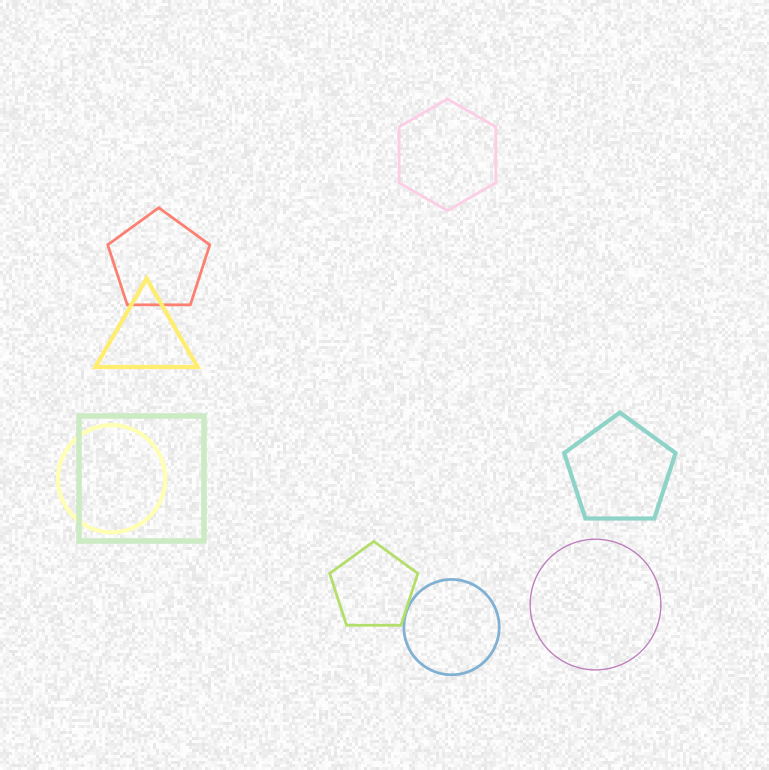[{"shape": "pentagon", "thickness": 1.5, "radius": 0.38, "center": [0.805, 0.388]}, {"shape": "circle", "thickness": 1.5, "radius": 0.35, "center": [0.145, 0.378]}, {"shape": "pentagon", "thickness": 1, "radius": 0.35, "center": [0.206, 0.661]}, {"shape": "circle", "thickness": 1, "radius": 0.31, "center": [0.586, 0.186]}, {"shape": "pentagon", "thickness": 1, "radius": 0.3, "center": [0.485, 0.237]}, {"shape": "hexagon", "thickness": 1, "radius": 0.36, "center": [0.581, 0.799]}, {"shape": "circle", "thickness": 0.5, "radius": 0.42, "center": [0.773, 0.215]}, {"shape": "square", "thickness": 2, "radius": 0.41, "center": [0.184, 0.378]}, {"shape": "triangle", "thickness": 1.5, "radius": 0.38, "center": [0.19, 0.562]}]